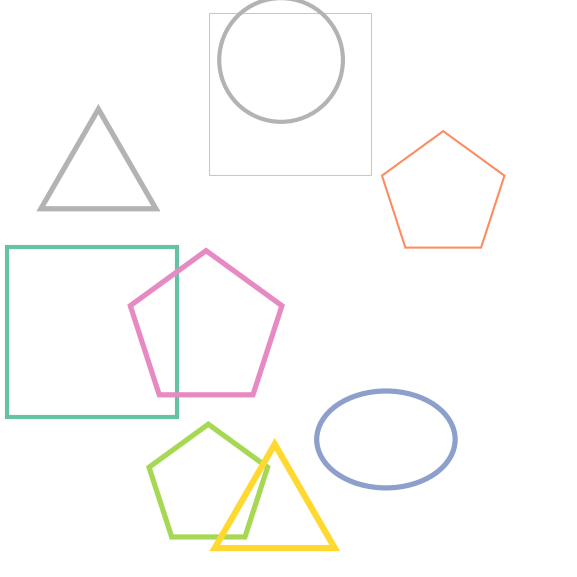[{"shape": "square", "thickness": 2, "radius": 0.74, "center": [0.159, 0.424]}, {"shape": "pentagon", "thickness": 1, "radius": 0.56, "center": [0.767, 0.661]}, {"shape": "oval", "thickness": 2.5, "radius": 0.6, "center": [0.668, 0.238]}, {"shape": "pentagon", "thickness": 2.5, "radius": 0.69, "center": [0.357, 0.427]}, {"shape": "pentagon", "thickness": 2.5, "radius": 0.54, "center": [0.361, 0.157]}, {"shape": "triangle", "thickness": 3, "radius": 0.6, "center": [0.476, 0.11]}, {"shape": "square", "thickness": 0.5, "radius": 0.7, "center": [0.502, 0.836]}, {"shape": "circle", "thickness": 2, "radius": 0.54, "center": [0.487, 0.895]}, {"shape": "triangle", "thickness": 2.5, "radius": 0.58, "center": [0.17, 0.695]}]